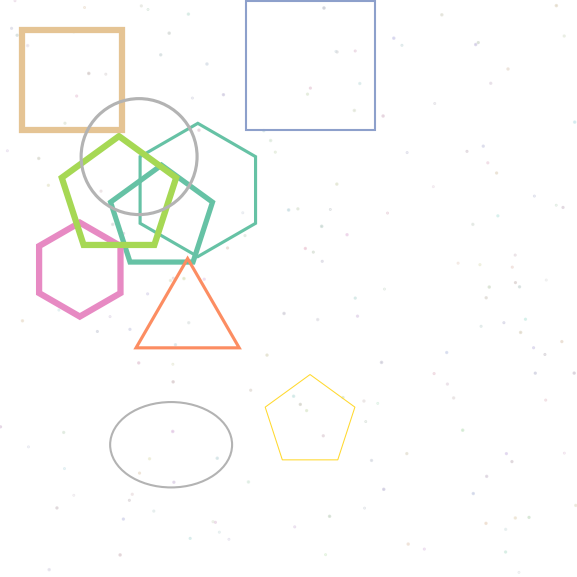[{"shape": "hexagon", "thickness": 1.5, "radius": 0.58, "center": [0.343, 0.67]}, {"shape": "pentagon", "thickness": 2.5, "radius": 0.46, "center": [0.28, 0.62]}, {"shape": "triangle", "thickness": 1.5, "radius": 0.52, "center": [0.325, 0.448]}, {"shape": "square", "thickness": 1, "radius": 0.56, "center": [0.538, 0.886]}, {"shape": "hexagon", "thickness": 3, "radius": 0.41, "center": [0.138, 0.532]}, {"shape": "pentagon", "thickness": 3, "radius": 0.52, "center": [0.206, 0.659]}, {"shape": "pentagon", "thickness": 0.5, "radius": 0.41, "center": [0.537, 0.269]}, {"shape": "square", "thickness": 3, "radius": 0.43, "center": [0.124, 0.861]}, {"shape": "oval", "thickness": 1, "radius": 0.53, "center": [0.296, 0.229]}, {"shape": "circle", "thickness": 1.5, "radius": 0.5, "center": [0.241, 0.728]}]